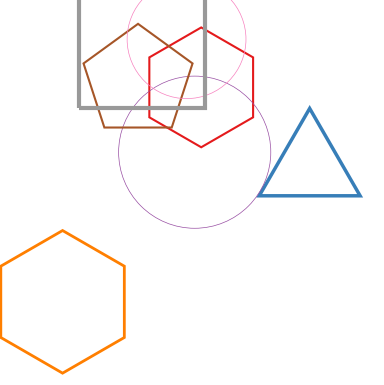[{"shape": "hexagon", "thickness": 1.5, "radius": 0.78, "center": [0.523, 0.773]}, {"shape": "triangle", "thickness": 2.5, "radius": 0.76, "center": [0.804, 0.567]}, {"shape": "circle", "thickness": 0.5, "radius": 0.99, "center": [0.506, 0.605]}, {"shape": "hexagon", "thickness": 2, "radius": 0.93, "center": [0.163, 0.216]}, {"shape": "pentagon", "thickness": 1.5, "radius": 0.74, "center": [0.359, 0.789]}, {"shape": "circle", "thickness": 0.5, "radius": 0.77, "center": [0.485, 0.898]}, {"shape": "square", "thickness": 3, "radius": 0.82, "center": [0.369, 0.884]}]